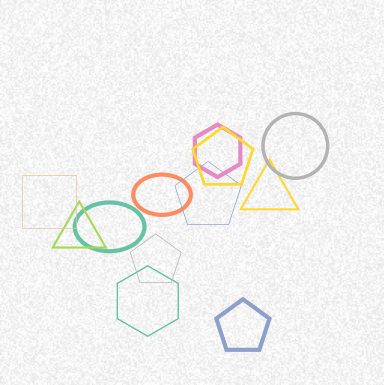[{"shape": "hexagon", "thickness": 1, "radius": 0.46, "center": [0.384, 0.218]}, {"shape": "oval", "thickness": 3, "radius": 0.45, "center": [0.285, 0.411]}, {"shape": "oval", "thickness": 3, "radius": 0.37, "center": [0.421, 0.494]}, {"shape": "pentagon", "thickness": 3, "radius": 0.36, "center": [0.631, 0.15]}, {"shape": "pentagon", "thickness": 0.5, "radius": 0.45, "center": [0.54, 0.49]}, {"shape": "hexagon", "thickness": 3, "radius": 0.34, "center": [0.565, 0.608]}, {"shape": "triangle", "thickness": 1.5, "radius": 0.4, "center": [0.206, 0.397]}, {"shape": "pentagon", "thickness": 2, "radius": 0.41, "center": [0.579, 0.588]}, {"shape": "triangle", "thickness": 1.5, "radius": 0.43, "center": [0.7, 0.5]}, {"shape": "square", "thickness": 0.5, "radius": 0.35, "center": [0.128, 0.477]}, {"shape": "circle", "thickness": 2.5, "radius": 0.42, "center": [0.767, 0.621]}, {"shape": "pentagon", "thickness": 0.5, "radius": 0.35, "center": [0.404, 0.323]}]